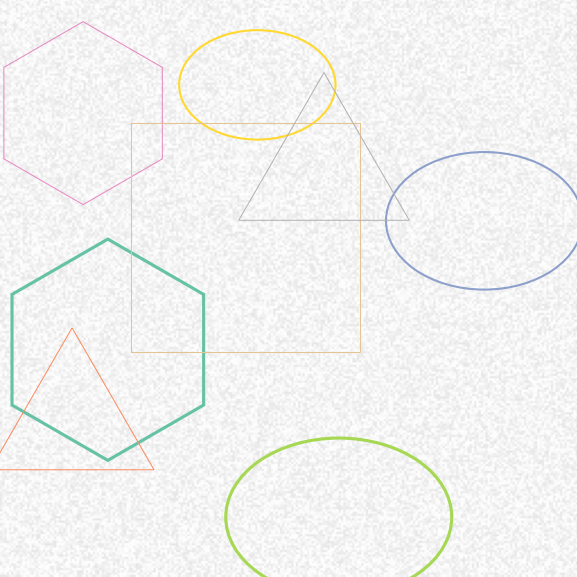[{"shape": "hexagon", "thickness": 1.5, "radius": 0.96, "center": [0.187, 0.394]}, {"shape": "triangle", "thickness": 0.5, "radius": 0.82, "center": [0.125, 0.268]}, {"shape": "oval", "thickness": 1, "radius": 0.85, "center": [0.839, 0.617]}, {"shape": "hexagon", "thickness": 0.5, "radius": 0.79, "center": [0.144, 0.803]}, {"shape": "oval", "thickness": 1.5, "radius": 0.98, "center": [0.587, 0.104]}, {"shape": "oval", "thickness": 1, "radius": 0.68, "center": [0.446, 0.852]}, {"shape": "square", "thickness": 0.5, "radius": 0.99, "center": [0.425, 0.588]}, {"shape": "triangle", "thickness": 0.5, "radius": 0.85, "center": [0.561, 0.703]}]